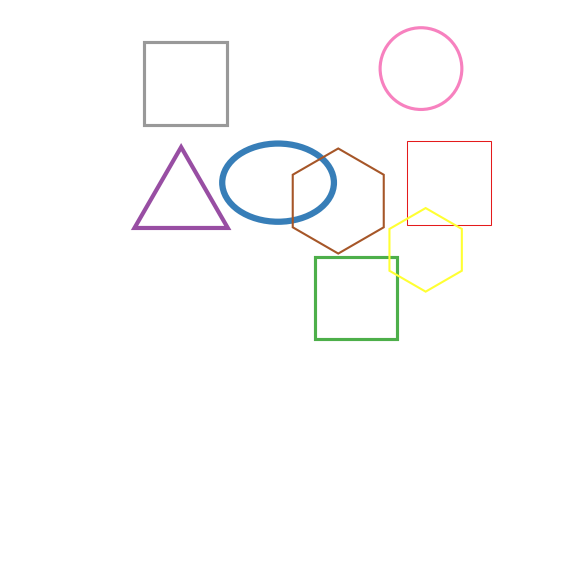[{"shape": "square", "thickness": 0.5, "radius": 0.36, "center": [0.778, 0.682]}, {"shape": "oval", "thickness": 3, "radius": 0.48, "center": [0.482, 0.683]}, {"shape": "square", "thickness": 1.5, "radius": 0.36, "center": [0.617, 0.483]}, {"shape": "triangle", "thickness": 2, "radius": 0.47, "center": [0.314, 0.651]}, {"shape": "hexagon", "thickness": 1, "radius": 0.36, "center": [0.737, 0.566]}, {"shape": "hexagon", "thickness": 1, "radius": 0.45, "center": [0.586, 0.651]}, {"shape": "circle", "thickness": 1.5, "radius": 0.35, "center": [0.729, 0.88]}, {"shape": "square", "thickness": 1.5, "radius": 0.36, "center": [0.321, 0.854]}]